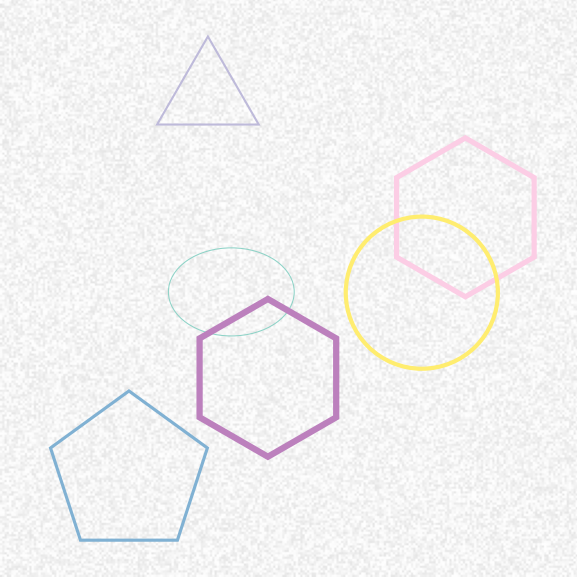[{"shape": "oval", "thickness": 0.5, "radius": 0.54, "center": [0.401, 0.494]}, {"shape": "triangle", "thickness": 1, "radius": 0.51, "center": [0.36, 0.834]}, {"shape": "pentagon", "thickness": 1.5, "radius": 0.71, "center": [0.223, 0.179]}, {"shape": "hexagon", "thickness": 2.5, "radius": 0.69, "center": [0.806, 0.623]}, {"shape": "hexagon", "thickness": 3, "radius": 0.68, "center": [0.464, 0.345]}, {"shape": "circle", "thickness": 2, "radius": 0.66, "center": [0.73, 0.492]}]